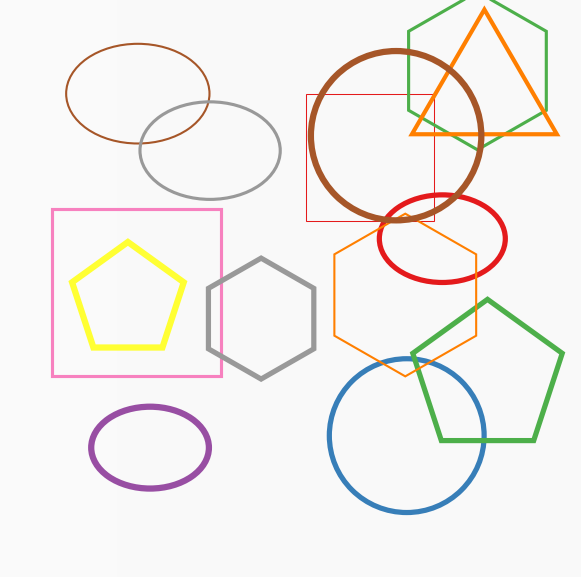[{"shape": "oval", "thickness": 2.5, "radius": 0.54, "center": [0.761, 0.586]}, {"shape": "square", "thickness": 0.5, "radius": 0.55, "center": [0.636, 0.727]}, {"shape": "circle", "thickness": 2.5, "radius": 0.67, "center": [0.7, 0.245]}, {"shape": "hexagon", "thickness": 1.5, "radius": 0.68, "center": [0.821, 0.877]}, {"shape": "pentagon", "thickness": 2.5, "radius": 0.68, "center": [0.839, 0.346]}, {"shape": "oval", "thickness": 3, "radius": 0.51, "center": [0.258, 0.224]}, {"shape": "triangle", "thickness": 2, "radius": 0.72, "center": [0.833, 0.839]}, {"shape": "hexagon", "thickness": 1, "radius": 0.7, "center": [0.697, 0.488]}, {"shape": "pentagon", "thickness": 3, "radius": 0.5, "center": [0.22, 0.479]}, {"shape": "circle", "thickness": 3, "radius": 0.73, "center": [0.681, 0.764]}, {"shape": "oval", "thickness": 1, "radius": 0.62, "center": [0.237, 0.837]}, {"shape": "square", "thickness": 1.5, "radius": 0.72, "center": [0.235, 0.492]}, {"shape": "hexagon", "thickness": 2.5, "radius": 0.52, "center": [0.449, 0.447]}, {"shape": "oval", "thickness": 1.5, "radius": 0.6, "center": [0.361, 0.738]}]